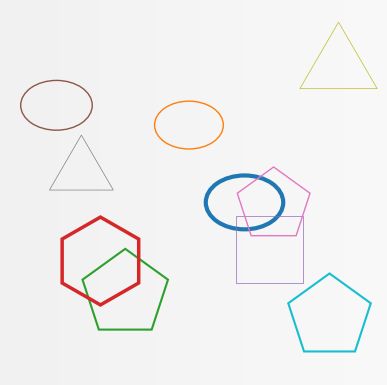[{"shape": "oval", "thickness": 3, "radius": 0.5, "center": [0.631, 0.474]}, {"shape": "oval", "thickness": 1, "radius": 0.44, "center": [0.488, 0.675]}, {"shape": "pentagon", "thickness": 1.5, "radius": 0.58, "center": [0.323, 0.238]}, {"shape": "hexagon", "thickness": 2.5, "radius": 0.57, "center": [0.259, 0.322]}, {"shape": "square", "thickness": 0.5, "radius": 0.43, "center": [0.695, 0.353]}, {"shape": "oval", "thickness": 1, "radius": 0.46, "center": [0.146, 0.726]}, {"shape": "pentagon", "thickness": 1, "radius": 0.49, "center": [0.706, 0.468]}, {"shape": "triangle", "thickness": 0.5, "radius": 0.48, "center": [0.21, 0.554]}, {"shape": "triangle", "thickness": 0.5, "radius": 0.58, "center": [0.874, 0.827]}, {"shape": "pentagon", "thickness": 1.5, "radius": 0.56, "center": [0.85, 0.178]}]